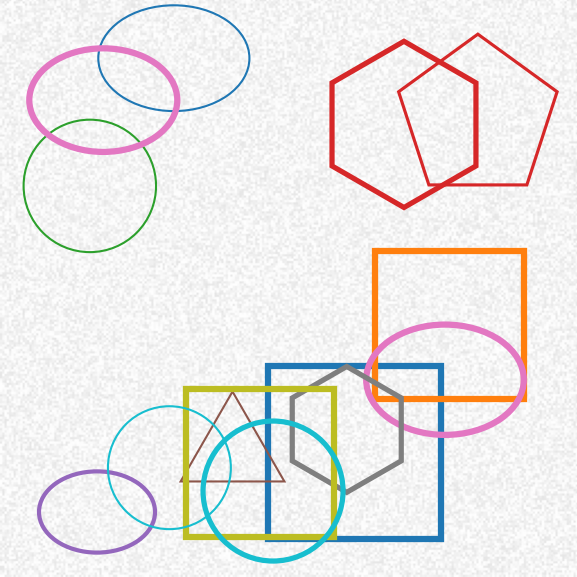[{"shape": "oval", "thickness": 1, "radius": 0.65, "center": [0.301, 0.898]}, {"shape": "square", "thickness": 3, "radius": 0.75, "center": [0.614, 0.216]}, {"shape": "square", "thickness": 3, "radius": 0.64, "center": [0.778, 0.437]}, {"shape": "circle", "thickness": 1, "radius": 0.57, "center": [0.156, 0.677]}, {"shape": "hexagon", "thickness": 2.5, "radius": 0.72, "center": [0.7, 0.784]}, {"shape": "pentagon", "thickness": 1.5, "radius": 0.72, "center": [0.827, 0.796]}, {"shape": "oval", "thickness": 2, "radius": 0.5, "center": [0.168, 0.113]}, {"shape": "triangle", "thickness": 1, "radius": 0.52, "center": [0.403, 0.217]}, {"shape": "oval", "thickness": 3, "radius": 0.64, "center": [0.179, 0.826]}, {"shape": "oval", "thickness": 3, "radius": 0.68, "center": [0.771, 0.342]}, {"shape": "hexagon", "thickness": 2.5, "radius": 0.54, "center": [0.6, 0.256]}, {"shape": "square", "thickness": 3, "radius": 0.64, "center": [0.45, 0.197]}, {"shape": "circle", "thickness": 1, "radius": 0.53, "center": [0.293, 0.189]}, {"shape": "circle", "thickness": 2.5, "radius": 0.61, "center": [0.473, 0.149]}]